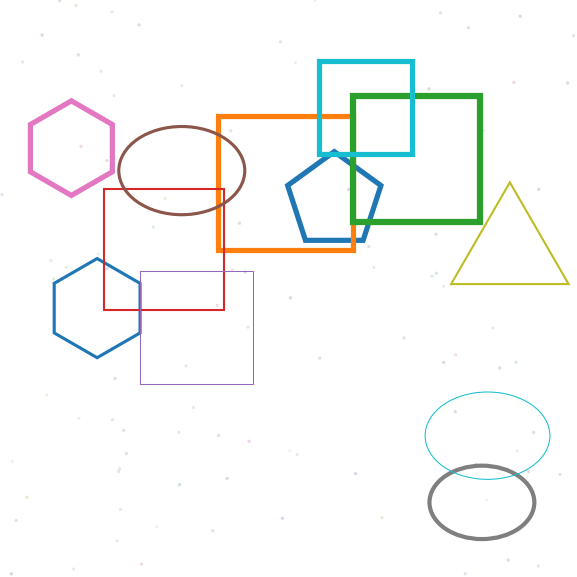[{"shape": "pentagon", "thickness": 2.5, "radius": 0.42, "center": [0.579, 0.652]}, {"shape": "hexagon", "thickness": 1.5, "radius": 0.43, "center": [0.168, 0.466]}, {"shape": "square", "thickness": 2.5, "radius": 0.58, "center": [0.495, 0.682]}, {"shape": "square", "thickness": 3, "radius": 0.55, "center": [0.721, 0.724]}, {"shape": "square", "thickness": 1, "radius": 0.52, "center": [0.284, 0.567]}, {"shape": "square", "thickness": 0.5, "radius": 0.49, "center": [0.34, 0.432]}, {"shape": "oval", "thickness": 1.5, "radius": 0.55, "center": [0.315, 0.704]}, {"shape": "hexagon", "thickness": 2.5, "radius": 0.41, "center": [0.124, 0.743]}, {"shape": "oval", "thickness": 2, "radius": 0.45, "center": [0.834, 0.129]}, {"shape": "triangle", "thickness": 1, "radius": 0.59, "center": [0.883, 0.566]}, {"shape": "square", "thickness": 2.5, "radius": 0.4, "center": [0.633, 0.813]}, {"shape": "oval", "thickness": 0.5, "radius": 0.54, "center": [0.844, 0.245]}]